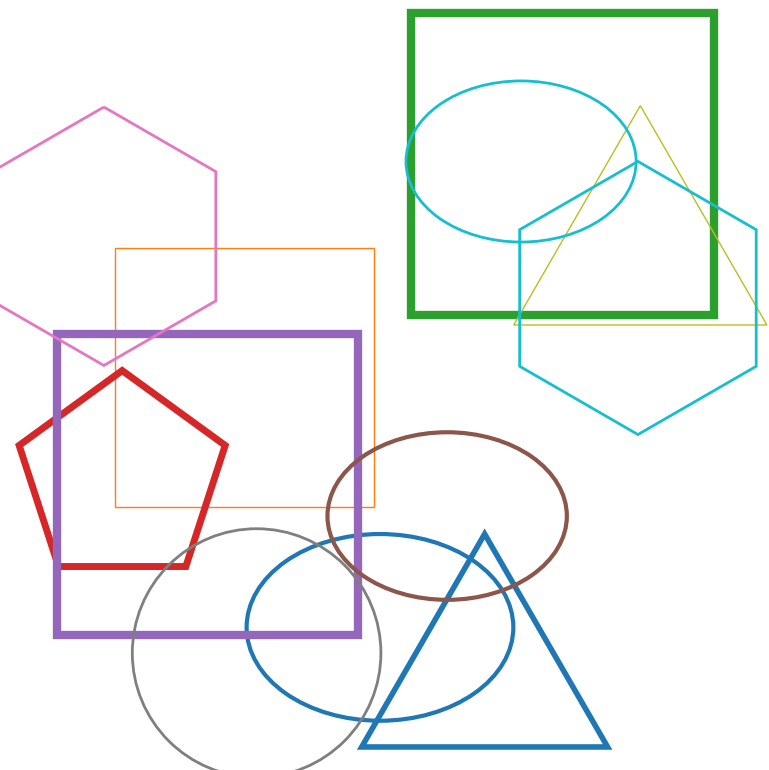[{"shape": "triangle", "thickness": 2, "radius": 0.92, "center": [0.629, 0.122]}, {"shape": "oval", "thickness": 1.5, "radius": 0.87, "center": [0.493, 0.185]}, {"shape": "square", "thickness": 0.5, "radius": 0.84, "center": [0.317, 0.509]}, {"shape": "square", "thickness": 3, "radius": 0.98, "center": [0.731, 0.787]}, {"shape": "pentagon", "thickness": 2.5, "radius": 0.7, "center": [0.159, 0.378]}, {"shape": "square", "thickness": 3, "radius": 0.98, "center": [0.27, 0.371]}, {"shape": "oval", "thickness": 1.5, "radius": 0.78, "center": [0.581, 0.33]}, {"shape": "hexagon", "thickness": 1, "radius": 0.84, "center": [0.135, 0.693]}, {"shape": "circle", "thickness": 1, "radius": 0.81, "center": [0.333, 0.152]}, {"shape": "triangle", "thickness": 0.5, "radius": 0.95, "center": [0.832, 0.673]}, {"shape": "hexagon", "thickness": 1, "radius": 0.89, "center": [0.828, 0.613]}, {"shape": "oval", "thickness": 1, "radius": 0.75, "center": [0.677, 0.79]}]